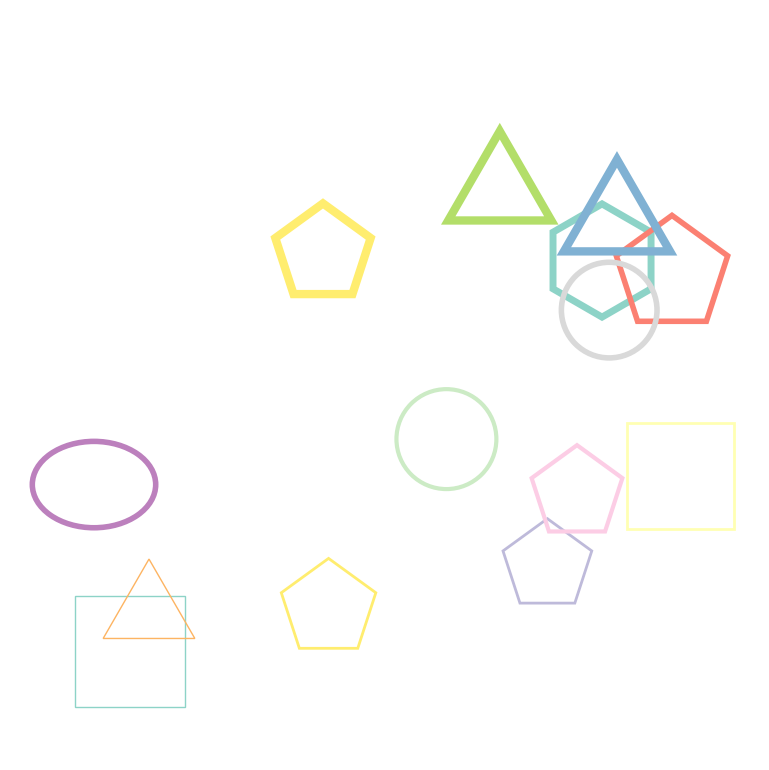[{"shape": "square", "thickness": 0.5, "radius": 0.36, "center": [0.169, 0.154]}, {"shape": "hexagon", "thickness": 2.5, "radius": 0.37, "center": [0.782, 0.662]}, {"shape": "square", "thickness": 1, "radius": 0.34, "center": [0.884, 0.382]}, {"shape": "pentagon", "thickness": 1, "radius": 0.3, "center": [0.711, 0.266]}, {"shape": "pentagon", "thickness": 2, "radius": 0.38, "center": [0.873, 0.644]}, {"shape": "triangle", "thickness": 3, "radius": 0.4, "center": [0.801, 0.713]}, {"shape": "triangle", "thickness": 0.5, "radius": 0.34, "center": [0.194, 0.205]}, {"shape": "triangle", "thickness": 3, "radius": 0.39, "center": [0.649, 0.752]}, {"shape": "pentagon", "thickness": 1.5, "radius": 0.31, "center": [0.749, 0.36]}, {"shape": "circle", "thickness": 2, "radius": 0.31, "center": [0.791, 0.597]}, {"shape": "oval", "thickness": 2, "radius": 0.4, "center": [0.122, 0.371]}, {"shape": "circle", "thickness": 1.5, "radius": 0.32, "center": [0.58, 0.43]}, {"shape": "pentagon", "thickness": 3, "radius": 0.33, "center": [0.419, 0.671]}, {"shape": "pentagon", "thickness": 1, "radius": 0.32, "center": [0.427, 0.21]}]